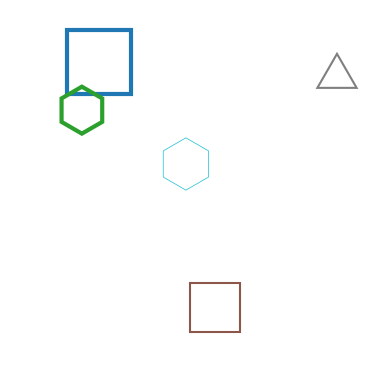[{"shape": "square", "thickness": 3, "radius": 0.41, "center": [0.258, 0.839]}, {"shape": "hexagon", "thickness": 3, "radius": 0.3, "center": [0.213, 0.714]}, {"shape": "square", "thickness": 1.5, "radius": 0.32, "center": [0.559, 0.201]}, {"shape": "triangle", "thickness": 1.5, "radius": 0.29, "center": [0.875, 0.801]}, {"shape": "hexagon", "thickness": 0.5, "radius": 0.34, "center": [0.483, 0.574]}]